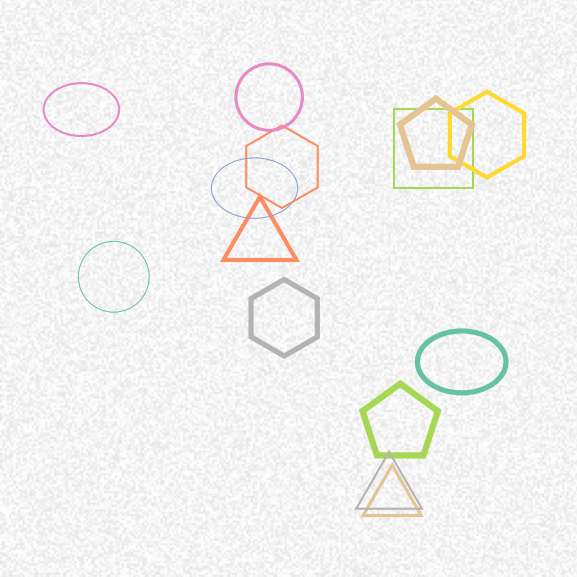[{"shape": "circle", "thickness": 0.5, "radius": 0.31, "center": [0.197, 0.52]}, {"shape": "oval", "thickness": 2.5, "radius": 0.38, "center": [0.799, 0.372]}, {"shape": "hexagon", "thickness": 1, "radius": 0.36, "center": [0.488, 0.71]}, {"shape": "triangle", "thickness": 2, "radius": 0.36, "center": [0.45, 0.585]}, {"shape": "oval", "thickness": 0.5, "radius": 0.37, "center": [0.441, 0.673]}, {"shape": "oval", "thickness": 1, "radius": 0.33, "center": [0.141, 0.809]}, {"shape": "circle", "thickness": 1.5, "radius": 0.29, "center": [0.466, 0.831]}, {"shape": "square", "thickness": 1, "radius": 0.34, "center": [0.751, 0.742]}, {"shape": "pentagon", "thickness": 3, "radius": 0.34, "center": [0.693, 0.266]}, {"shape": "hexagon", "thickness": 2, "radius": 0.37, "center": [0.843, 0.766]}, {"shape": "triangle", "thickness": 1.5, "radius": 0.29, "center": [0.679, 0.136]}, {"shape": "pentagon", "thickness": 3, "radius": 0.33, "center": [0.755, 0.763]}, {"shape": "triangle", "thickness": 1, "radius": 0.33, "center": [0.674, 0.151]}, {"shape": "hexagon", "thickness": 2.5, "radius": 0.33, "center": [0.492, 0.449]}]